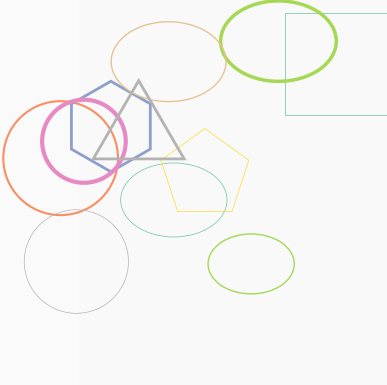[{"shape": "square", "thickness": 0.5, "radius": 0.67, "center": [0.869, 0.834]}, {"shape": "oval", "thickness": 0.5, "radius": 0.69, "center": [0.449, 0.481]}, {"shape": "circle", "thickness": 1.5, "radius": 0.74, "center": [0.156, 0.589]}, {"shape": "hexagon", "thickness": 2, "radius": 0.59, "center": [0.286, 0.671]}, {"shape": "circle", "thickness": 3, "radius": 0.54, "center": [0.217, 0.633]}, {"shape": "oval", "thickness": 2.5, "radius": 0.75, "center": [0.719, 0.893]}, {"shape": "oval", "thickness": 1, "radius": 0.56, "center": [0.648, 0.314]}, {"shape": "pentagon", "thickness": 0.5, "radius": 0.6, "center": [0.529, 0.547]}, {"shape": "oval", "thickness": 1, "radius": 0.74, "center": [0.435, 0.84]}, {"shape": "circle", "thickness": 0.5, "radius": 0.67, "center": [0.197, 0.321]}, {"shape": "triangle", "thickness": 2, "radius": 0.68, "center": [0.358, 0.655]}]